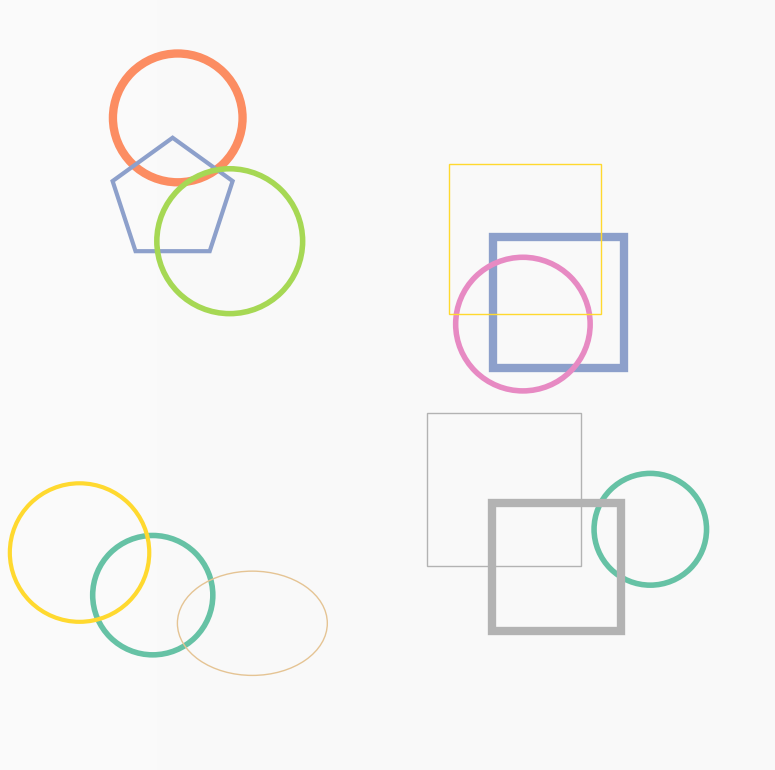[{"shape": "circle", "thickness": 2, "radius": 0.36, "center": [0.839, 0.313]}, {"shape": "circle", "thickness": 2, "radius": 0.39, "center": [0.197, 0.227]}, {"shape": "circle", "thickness": 3, "radius": 0.42, "center": [0.229, 0.847]}, {"shape": "pentagon", "thickness": 1.5, "radius": 0.41, "center": [0.223, 0.74]}, {"shape": "square", "thickness": 3, "radius": 0.42, "center": [0.721, 0.607]}, {"shape": "circle", "thickness": 2, "radius": 0.43, "center": [0.675, 0.579]}, {"shape": "circle", "thickness": 2, "radius": 0.47, "center": [0.296, 0.687]}, {"shape": "square", "thickness": 0.5, "radius": 0.49, "center": [0.677, 0.69]}, {"shape": "circle", "thickness": 1.5, "radius": 0.45, "center": [0.103, 0.282]}, {"shape": "oval", "thickness": 0.5, "radius": 0.48, "center": [0.326, 0.191]}, {"shape": "square", "thickness": 0.5, "radius": 0.5, "center": [0.65, 0.364]}, {"shape": "square", "thickness": 3, "radius": 0.42, "center": [0.718, 0.264]}]